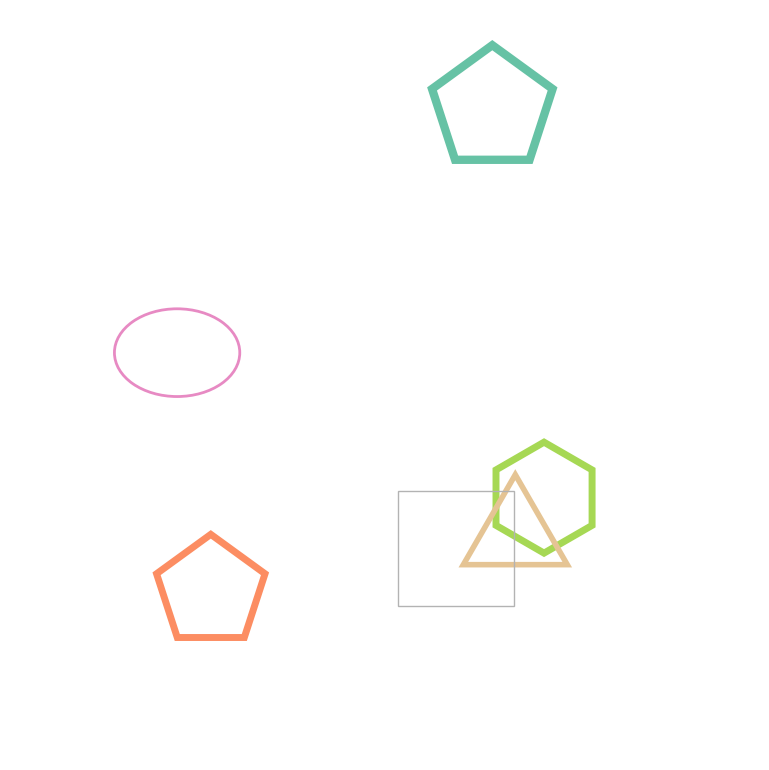[{"shape": "pentagon", "thickness": 3, "radius": 0.41, "center": [0.639, 0.859]}, {"shape": "pentagon", "thickness": 2.5, "radius": 0.37, "center": [0.274, 0.232]}, {"shape": "oval", "thickness": 1, "radius": 0.41, "center": [0.23, 0.542]}, {"shape": "hexagon", "thickness": 2.5, "radius": 0.36, "center": [0.707, 0.354]}, {"shape": "triangle", "thickness": 2, "radius": 0.39, "center": [0.669, 0.306]}, {"shape": "square", "thickness": 0.5, "radius": 0.38, "center": [0.592, 0.288]}]